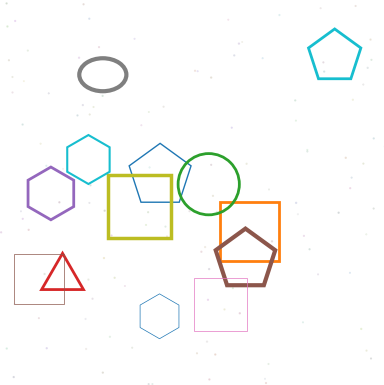[{"shape": "hexagon", "thickness": 0.5, "radius": 0.29, "center": [0.414, 0.178]}, {"shape": "pentagon", "thickness": 1, "radius": 0.42, "center": [0.416, 0.543]}, {"shape": "square", "thickness": 2, "radius": 0.38, "center": [0.649, 0.398]}, {"shape": "circle", "thickness": 2, "radius": 0.4, "center": [0.542, 0.522]}, {"shape": "triangle", "thickness": 2, "radius": 0.31, "center": [0.162, 0.279]}, {"shape": "hexagon", "thickness": 2, "radius": 0.34, "center": [0.132, 0.498]}, {"shape": "square", "thickness": 0.5, "radius": 0.33, "center": [0.102, 0.275]}, {"shape": "pentagon", "thickness": 3, "radius": 0.41, "center": [0.638, 0.325]}, {"shape": "square", "thickness": 0.5, "radius": 0.34, "center": [0.572, 0.209]}, {"shape": "oval", "thickness": 3, "radius": 0.31, "center": [0.267, 0.806]}, {"shape": "square", "thickness": 2.5, "radius": 0.41, "center": [0.363, 0.464]}, {"shape": "pentagon", "thickness": 2, "radius": 0.36, "center": [0.869, 0.853]}, {"shape": "hexagon", "thickness": 1.5, "radius": 0.32, "center": [0.23, 0.586]}]